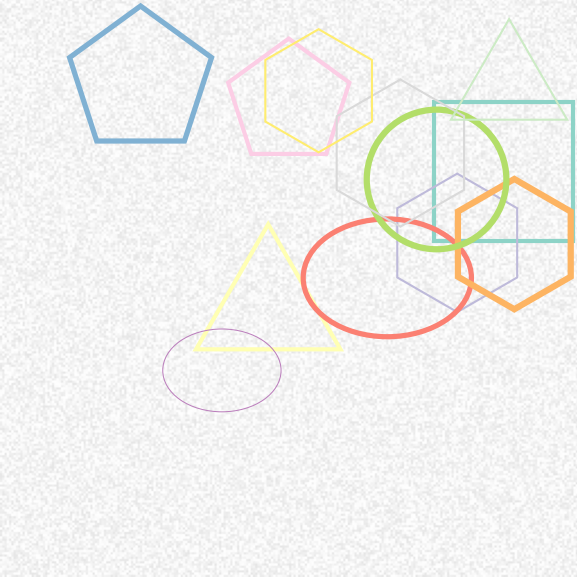[{"shape": "square", "thickness": 2, "radius": 0.6, "center": [0.872, 0.702]}, {"shape": "triangle", "thickness": 2, "radius": 0.72, "center": [0.464, 0.466]}, {"shape": "hexagon", "thickness": 1, "radius": 0.6, "center": [0.792, 0.579]}, {"shape": "oval", "thickness": 2.5, "radius": 0.73, "center": [0.671, 0.518]}, {"shape": "pentagon", "thickness": 2.5, "radius": 0.65, "center": [0.243, 0.86]}, {"shape": "hexagon", "thickness": 3, "radius": 0.56, "center": [0.891, 0.576]}, {"shape": "circle", "thickness": 3, "radius": 0.6, "center": [0.756, 0.688]}, {"shape": "pentagon", "thickness": 2, "radius": 0.55, "center": [0.5, 0.822]}, {"shape": "hexagon", "thickness": 1, "radius": 0.64, "center": [0.693, 0.734]}, {"shape": "oval", "thickness": 0.5, "radius": 0.51, "center": [0.384, 0.358]}, {"shape": "triangle", "thickness": 1, "radius": 0.58, "center": [0.882, 0.85]}, {"shape": "hexagon", "thickness": 1, "radius": 0.53, "center": [0.552, 0.842]}]